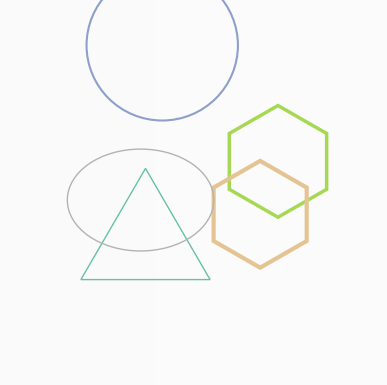[{"shape": "triangle", "thickness": 1, "radius": 0.96, "center": [0.375, 0.37]}, {"shape": "circle", "thickness": 1.5, "radius": 0.98, "center": [0.419, 0.882]}, {"shape": "hexagon", "thickness": 2.5, "radius": 0.73, "center": [0.717, 0.581]}, {"shape": "hexagon", "thickness": 3, "radius": 0.69, "center": [0.671, 0.443]}, {"shape": "oval", "thickness": 1, "radius": 0.95, "center": [0.363, 0.48]}]